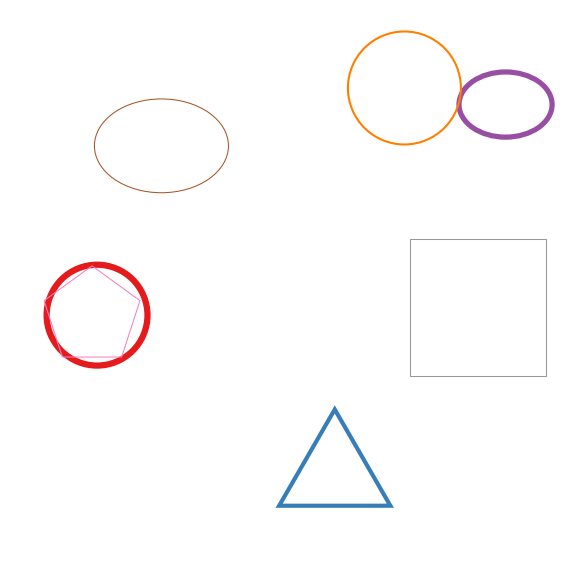[{"shape": "circle", "thickness": 3, "radius": 0.44, "center": [0.168, 0.453]}, {"shape": "triangle", "thickness": 2, "radius": 0.56, "center": [0.58, 0.179]}, {"shape": "oval", "thickness": 2.5, "radius": 0.4, "center": [0.875, 0.818]}, {"shape": "circle", "thickness": 1, "radius": 0.49, "center": [0.7, 0.847]}, {"shape": "oval", "thickness": 0.5, "radius": 0.58, "center": [0.28, 0.747]}, {"shape": "pentagon", "thickness": 0.5, "radius": 0.44, "center": [0.159, 0.452]}, {"shape": "square", "thickness": 0.5, "radius": 0.59, "center": [0.828, 0.467]}]